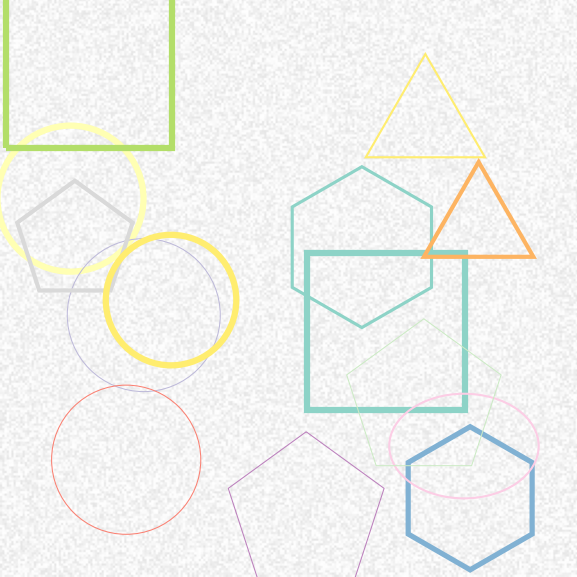[{"shape": "hexagon", "thickness": 1.5, "radius": 0.7, "center": [0.627, 0.571]}, {"shape": "square", "thickness": 3, "radius": 0.68, "center": [0.668, 0.426]}, {"shape": "circle", "thickness": 3, "radius": 0.63, "center": [0.122, 0.655]}, {"shape": "circle", "thickness": 0.5, "radius": 0.66, "center": [0.249, 0.453]}, {"shape": "circle", "thickness": 0.5, "radius": 0.65, "center": [0.218, 0.203]}, {"shape": "hexagon", "thickness": 2.5, "radius": 0.62, "center": [0.814, 0.136]}, {"shape": "triangle", "thickness": 2, "radius": 0.55, "center": [0.829, 0.609]}, {"shape": "square", "thickness": 3, "radius": 0.72, "center": [0.154, 0.887]}, {"shape": "oval", "thickness": 1, "radius": 0.65, "center": [0.803, 0.227]}, {"shape": "pentagon", "thickness": 2, "radius": 0.53, "center": [0.13, 0.581]}, {"shape": "pentagon", "thickness": 0.5, "radius": 0.71, "center": [0.53, 0.11]}, {"shape": "pentagon", "thickness": 0.5, "radius": 0.7, "center": [0.734, 0.307]}, {"shape": "triangle", "thickness": 1, "radius": 0.6, "center": [0.737, 0.786]}, {"shape": "circle", "thickness": 3, "radius": 0.56, "center": [0.296, 0.48]}]